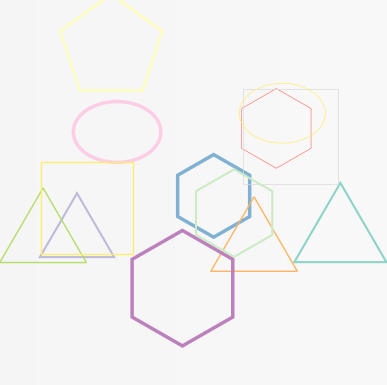[{"shape": "triangle", "thickness": 1.5, "radius": 0.69, "center": [0.878, 0.388]}, {"shape": "pentagon", "thickness": 1.5, "radius": 0.69, "center": [0.287, 0.877]}, {"shape": "triangle", "thickness": 1.5, "radius": 0.55, "center": [0.199, 0.388]}, {"shape": "hexagon", "thickness": 0.5, "radius": 0.52, "center": [0.713, 0.666]}, {"shape": "hexagon", "thickness": 2.5, "radius": 0.54, "center": [0.551, 0.491]}, {"shape": "triangle", "thickness": 1, "radius": 0.64, "center": [0.656, 0.36]}, {"shape": "triangle", "thickness": 1, "radius": 0.65, "center": [0.111, 0.383]}, {"shape": "oval", "thickness": 2.5, "radius": 0.56, "center": [0.302, 0.657]}, {"shape": "square", "thickness": 0.5, "radius": 0.62, "center": [0.75, 0.645]}, {"shape": "hexagon", "thickness": 2.5, "radius": 0.75, "center": [0.471, 0.251]}, {"shape": "hexagon", "thickness": 1.5, "radius": 0.57, "center": [0.604, 0.447]}, {"shape": "square", "thickness": 1, "radius": 0.59, "center": [0.225, 0.46]}, {"shape": "oval", "thickness": 0.5, "radius": 0.56, "center": [0.729, 0.706]}]